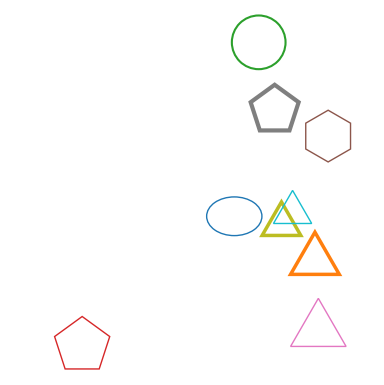[{"shape": "oval", "thickness": 1, "radius": 0.36, "center": [0.609, 0.438]}, {"shape": "triangle", "thickness": 2.5, "radius": 0.37, "center": [0.818, 0.324]}, {"shape": "circle", "thickness": 1.5, "radius": 0.35, "center": [0.672, 0.89]}, {"shape": "pentagon", "thickness": 1, "radius": 0.38, "center": [0.213, 0.103]}, {"shape": "hexagon", "thickness": 1, "radius": 0.34, "center": [0.852, 0.647]}, {"shape": "triangle", "thickness": 1, "radius": 0.42, "center": [0.827, 0.142]}, {"shape": "pentagon", "thickness": 3, "radius": 0.33, "center": [0.713, 0.714]}, {"shape": "triangle", "thickness": 2.5, "radius": 0.29, "center": [0.731, 0.417]}, {"shape": "triangle", "thickness": 1, "radius": 0.29, "center": [0.76, 0.448]}]